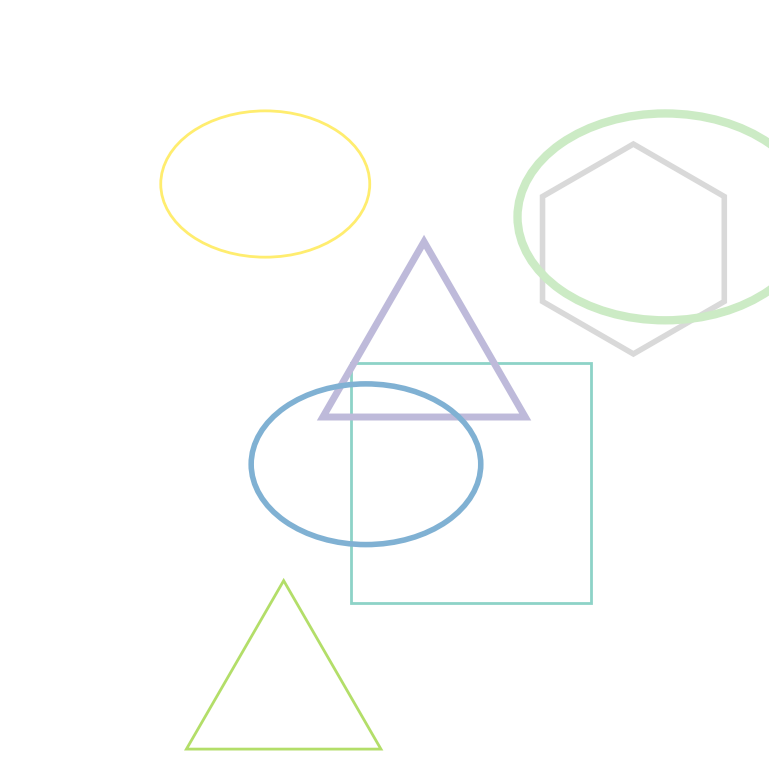[{"shape": "square", "thickness": 1, "radius": 0.78, "center": [0.612, 0.373]}, {"shape": "triangle", "thickness": 2.5, "radius": 0.76, "center": [0.551, 0.534]}, {"shape": "oval", "thickness": 2, "radius": 0.75, "center": [0.475, 0.397]}, {"shape": "triangle", "thickness": 1, "radius": 0.73, "center": [0.368, 0.1]}, {"shape": "hexagon", "thickness": 2, "radius": 0.68, "center": [0.823, 0.677]}, {"shape": "oval", "thickness": 3, "radius": 0.96, "center": [0.864, 0.718]}, {"shape": "oval", "thickness": 1, "radius": 0.68, "center": [0.344, 0.761]}]